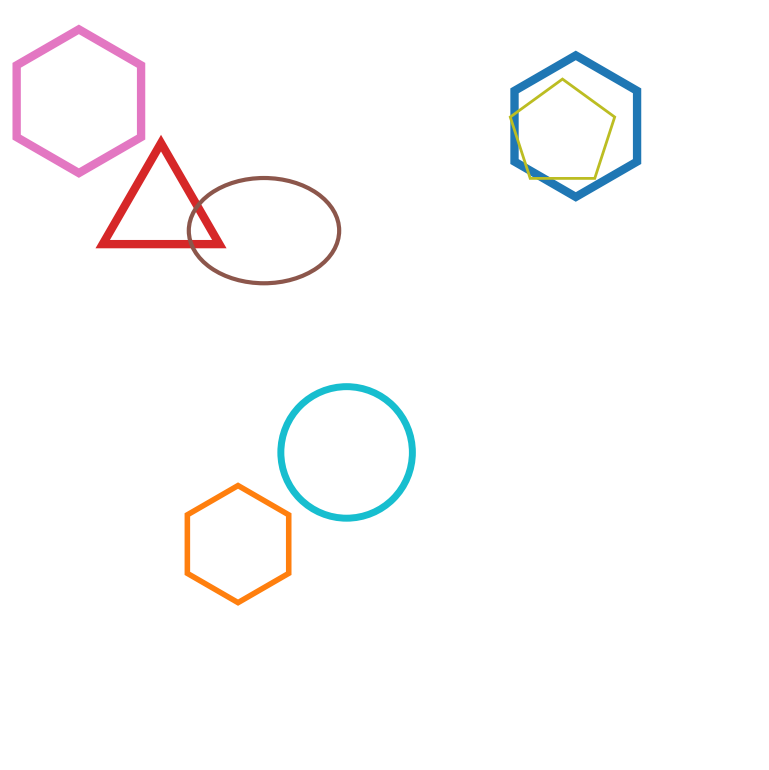[{"shape": "hexagon", "thickness": 3, "radius": 0.46, "center": [0.748, 0.836]}, {"shape": "hexagon", "thickness": 2, "radius": 0.38, "center": [0.309, 0.293]}, {"shape": "triangle", "thickness": 3, "radius": 0.44, "center": [0.209, 0.727]}, {"shape": "oval", "thickness": 1.5, "radius": 0.49, "center": [0.343, 0.7]}, {"shape": "hexagon", "thickness": 3, "radius": 0.47, "center": [0.102, 0.869]}, {"shape": "pentagon", "thickness": 1, "radius": 0.36, "center": [0.73, 0.826]}, {"shape": "circle", "thickness": 2.5, "radius": 0.43, "center": [0.45, 0.412]}]